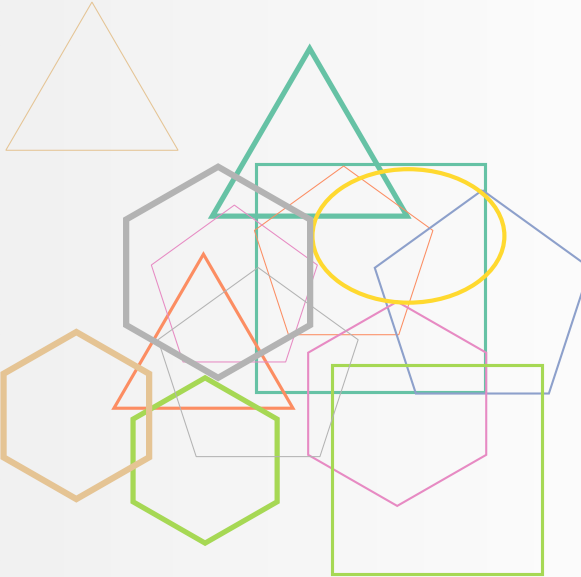[{"shape": "triangle", "thickness": 2.5, "radius": 0.97, "center": [0.533, 0.722]}, {"shape": "square", "thickness": 1.5, "radius": 0.99, "center": [0.637, 0.517]}, {"shape": "pentagon", "thickness": 0.5, "radius": 0.81, "center": [0.591, 0.55]}, {"shape": "triangle", "thickness": 1.5, "radius": 0.89, "center": [0.35, 0.381]}, {"shape": "pentagon", "thickness": 1, "radius": 0.97, "center": [0.83, 0.475]}, {"shape": "pentagon", "thickness": 0.5, "radius": 0.75, "center": [0.403, 0.494]}, {"shape": "hexagon", "thickness": 1, "radius": 0.88, "center": [0.683, 0.3]}, {"shape": "hexagon", "thickness": 2.5, "radius": 0.72, "center": [0.353, 0.202]}, {"shape": "square", "thickness": 1.5, "radius": 0.9, "center": [0.752, 0.186]}, {"shape": "oval", "thickness": 2, "radius": 0.83, "center": [0.703, 0.591]}, {"shape": "triangle", "thickness": 0.5, "radius": 0.86, "center": [0.158, 0.824]}, {"shape": "hexagon", "thickness": 3, "radius": 0.72, "center": [0.131, 0.28]}, {"shape": "pentagon", "thickness": 0.5, "radius": 0.91, "center": [0.444, 0.355]}, {"shape": "hexagon", "thickness": 3, "radius": 0.91, "center": [0.375, 0.528]}]